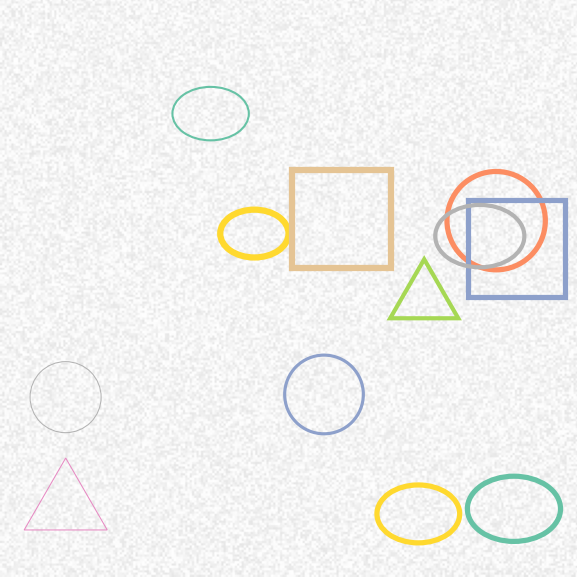[{"shape": "oval", "thickness": 1, "radius": 0.33, "center": [0.365, 0.802]}, {"shape": "oval", "thickness": 2.5, "radius": 0.4, "center": [0.89, 0.118]}, {"shape": "circle", "thickness": 2.5, "radius": 0.43, "center": [0.859, 0.617]}, {"shape": "square", "thickness": 2.5, "radius": 0.42, "center": [0.894, 0.569]}, {"shape": "circle", "thickness": 1.5, "radius": 0.34, "center": [0.561, 0.316]}, {"shape": "triangle", "thickness": 0.5, "radius": 0.42, "center": [0.114, 0.123]}, {"shape": "triangle", "thickness": 2, "radius": 0.34, "center": [0.735, 0.482]}, {"shape": "oval", "thickness": 2.5, "radius": 0.36, "center": [0.724, 0.109]}, {"shape": "oval", "thickness": 3, "radius": 0.3, "center": [0.44, 0.595]}, {"shape": "square", "thickness": 3, "radius": 0.43, "center": [0.591, 0.62]}, {"shape": "circle", "thickness": 0.5, "radius": 0.31, "center": [0.114, 0.311]}, {"shape": "oval", "thickness": 2, "radius": 0.39, "center": [0.831, 0.59]}]